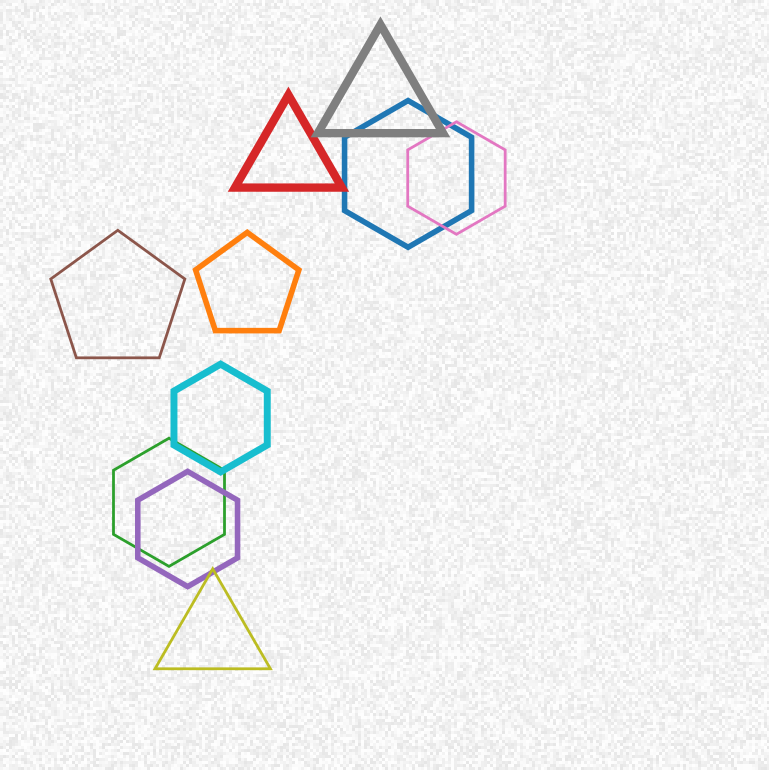[{"shape": "hexagon", "thickness": 2, "radius": 0.48, "center": [0.53, 0.774]}, {"shape": "pentagon", "thickness": 2, "radius": 0.35, "center": [0.321, 0.628]}, {"shape": "hexagon", "thickness": 1, "radius": 0.42, "center": [0.219, 0.348]}, {"shape": "triangle", "thickness": 3, "radius": 0.4, "center": [0.375, 0.796]}, {"shape": "hexagon", "thickness": 2, "radius": 0.37, "center": [0.244, 0.313]}, {"shape": "pentagon", "thickness": 1, "radius": 0.46, "center": [0.153, 0.609]}, {"shape": "hexagon", "thickness": 1, "radius": 0.37, "center": [0.593, 0.769]}, {"shape": "triangle", "thickness": 3, "radius": 0.47, "center": [0.494, 0.874]}, {"shape": "triangle", "thickness": 1, "radius": 0.43, "center": [0.276, 0.175]}, {"shape": "hexagon", "thickness": 2.5, "radius": 0.35, "center": [0.287, 0.457]}]